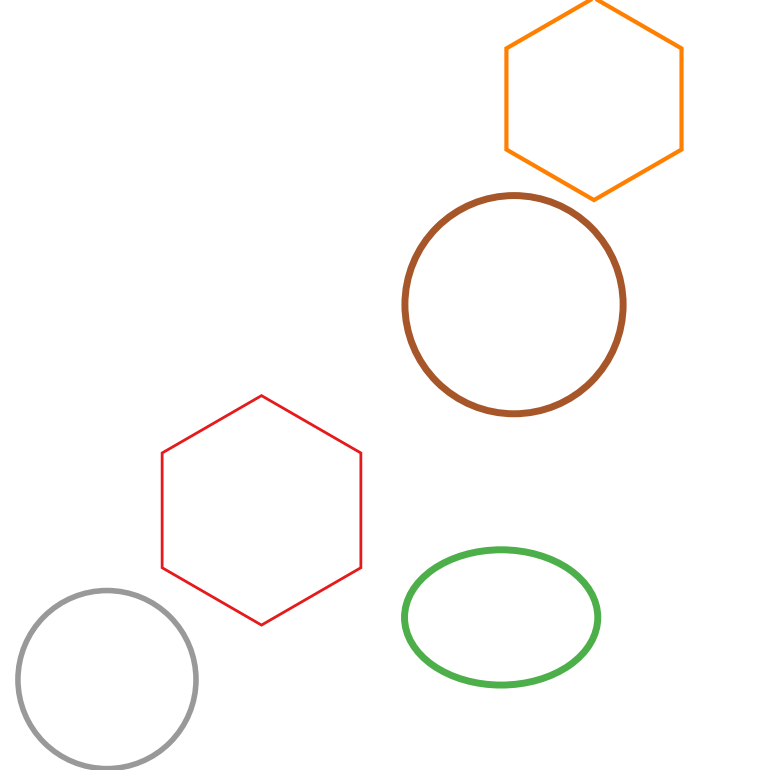[{"shape": "hexagon", "thickness": 1, "radius": 0.75, "center": [0.34, 0.337]}, {"shape": "oval", "thickness": 2.5, "radius": 0.63, "center": [0.651, 0.198]}, {"shape": "hexagon", "thickness": 1.5, "radius": 0.66, "center": [0.771, 0.871]}, {"shape": "circle", "thickness": 2.5, "radius": 0.71, "center": [0.668, 0.604]}, {"shape": "circle", "thickness": 2, "radius": 0.58, "center": [0.139, 0.117]}]